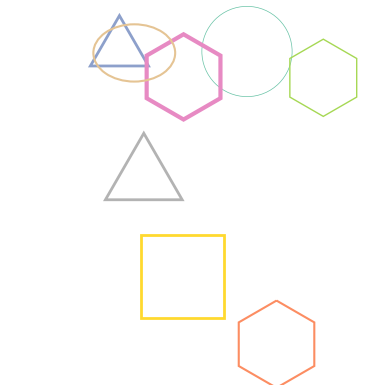[{"shape": "circle", "thickness": 0.5, "radius": 0.59, "center": [0.642, 0.866]}, {"shape": "hexagon", "thickness": 1.5, "radius": 0.57, "center": [0.718, 0.106]}, {"shape": "triangle", "thickness": 2, "radius": 0.44, "center": [0.31, 0.872]}, {"shape": "hexagon", "thickness": 3, "radius": 0.55, "center": [0.477, 0.8]}, {"shape": "hexagon", "thickness": 1, "radius": 0.5, "center": [0.84, 0.798]}, {"shape": "square", "thickness": 2, "radius": 0.54, "center": [0.474, 0.283]}, {"shape": "oval", "thickness": 1.5, "radius": 0.53, "center": [0.349, 0.862]}, {"shape": "triangle", "thickness": 2, "radius": 0.58, "center": [0.374, 0.539]}]